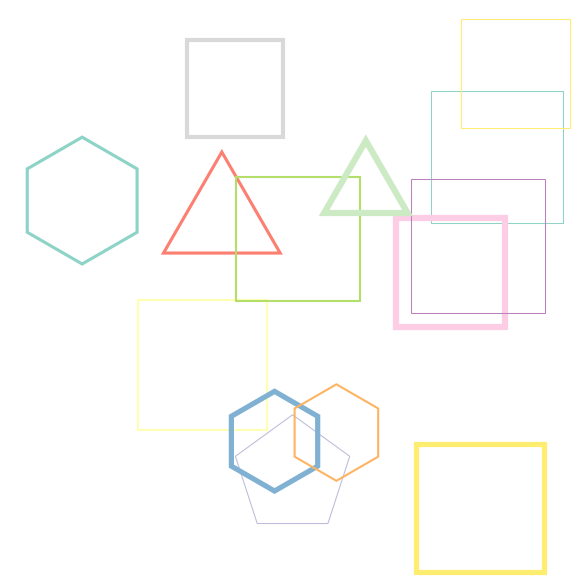[{"shape": "hexagon", "thickness": 1.5, "radius": 0.55, "center": [0.142, 0.652]}, {"shape": "square", "thickness": 0.5, "radius": 0.57, "center": [0.86, 0.727]}, {"shape": "square", "thickness": 1, "radius": 0.56, "center": [0.351, 0.367]}, {"shape": "pentagon", "thickness": 0.5, "radius": 0.52, "center": [0.507, 0.177]}, {"shape": "triangle", "thickness": 1.5, "radius": 0.58, "center": [0.384, 0.619]}, {"shape": "hexagon", "thickness": 2.5, "radius": 0.43, "center": [0.475, 0.235]}, {"shape": "hexagon", "thickness": 1, "radius": 0.42, "center": [0.583, 0.25]}, {"shape": "square", "thickness": 1, "radius": 0.54, "center": [0.516, 0.585]}, {"shape": "square", "thickness": 3, "radius": 0.47, "center": [0.78, 0.528]}, {"shape": "square", "thickness": 2, "radius": 0.42, "center": [0.407, 0.846]}, {"shape": "square", "thickness": 0.5, "radius": 0.58, "center": [0.827, 0.573]}, {"shape": "triangle", "thickness": 3, "radius": 0.42, "center": [0.633, 0.672]}, {"shape": "square", "thickness": 2.5, "radius": 0.55, "center": [0.832, 0.119]}, {"shape": "square", "thickness": 0.5, "radius": 0.47, "center": [0.893, 0.872]}]